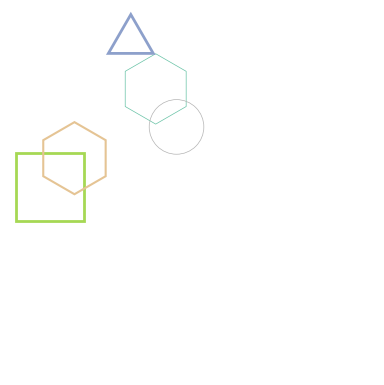[{"shape": "hexagon", "thickness": 0.5, "radius": 0.46, "center": [0.404, 0.769]}, {"shape": "triangle", "thickness": 2, "radius": 0.34, "center": [0.34, 0.895]}, {"shape": "square", "thickness": 2, "radius": 0.44, "center": [0.131, 0.515]}, {"shape": "hexagon", "thickness": 1.5, "radius": 0.47, "center": [0.193, 0.589]}, {"shape": "circle", "thickness": 0.5, "radius": 0.35, "center": [0.459, 0.67]}]